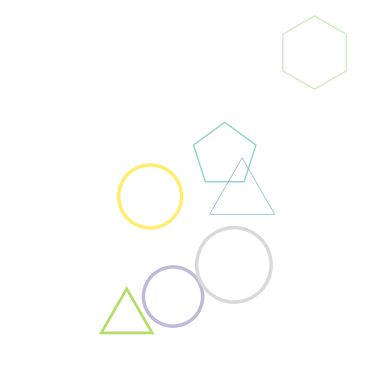[{"shape": "pentagon", "thickness": 1, "radius": 0.43, "center": [0.584, 0.597]}, {"shape": "circle", "thickness": 2.5, "radius": 0.38, "center": [0.449, 0.23]}, {"shape": "triangle", "thickness": 0.5, "radius": 0.49, "center": [0.629, 0.492]}, {"shape": "triangle", "thickness": 2, "radius": 0.38, "center": [0.329, 0.173]}, {"shape": "circle", "thickness": 2.5, "radius": 0.48, "center": [0.608, 0.312]}, {"shape": "hexagon", "thickness": 1, "radius": 0.48, "center": [0.817, 0.863]}, {"shape": "circle", "thickness": 2.5, "radius": 0.41, "center": [0.39, 0.49]}]